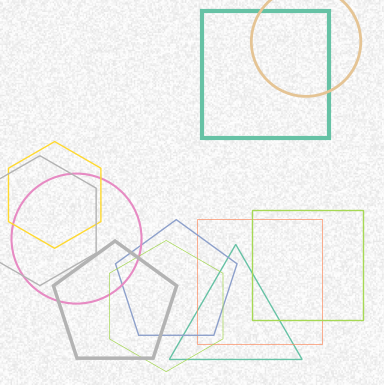[{"shape": "triangle", "thickness": 1, "radius": 1.0, "center": [0.612, 0.166]}, {"shape": "square", "thickness": 3, "radius": 0.83, "center": [0.689, 0.807]}, {"shape": "square", "thickness": 0.5, "radius": 0.81, "center": [0.675, 0.269]}, {"shape": "pentagon", "thickness": 1, "radius": 0.83, "center": [0.458, 0.263]}, {"shape": "circle", "thickness": 1.5, "radius": 0.84, "center": [0.199, 0.38]}, {"shape": "square", "thickness": 1, "radius": 0.72, "center": [0.799, 0.311]}, {"shape": "hexagon", "thickness": 0.5, "radius": 0.85, "center": [0.432, 0.205]}, {"shape": "hexagon", "thickness": 1, "radius": 0.69, "center": [0.142, 0.494]}, {"shape": "circle", "thickness": 2, "radius": 0.71, "center": [0.795, 0.892]}, {"shape": "hexagon", "thickness": 1, "radius": 0.84, "center": [0.104, 0.427]}, {"shape": "pentagon", "thickness": 2.5, "radius": 0.84, "center": [0.299, 0.206]}]